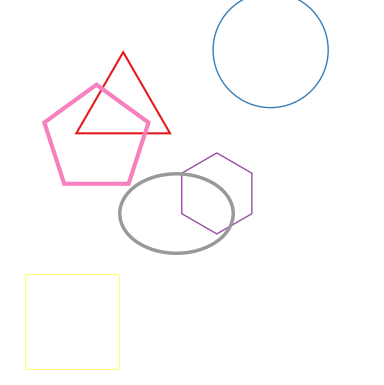[{"shape": "triangle", "thickness": 1.5, "radius": 0.7, "center": [0.32, 0.724]}, {"shape": "circle", "thickness": 1, "radius": 0.75, "center": [0.703, 0.87]}, {"shape": "hexagon", "thickness": 1, "radius": 0.53, "center": [0.563, 0.498]}, {"shape": "square", "thickness": 0.5, "radius": 0.62, "center": [0.187, 0.165]}, {"shape": "pentagon", "thickness": 3, "radius": 0.71, "center": [0.25, 0.638]}, {"shape": "oval", "thickness": 2.5, "radius": 0.74, "center": [0.458, 0.445]}]